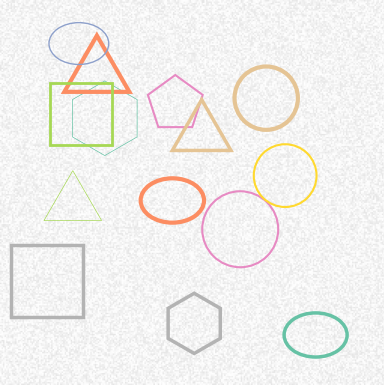[{"shape": "oval", "thickness": 2.5, "radius": 0.41, "center": [0.82, 0.13]}, {"shape": "hexagon", "thickness": 0.5, "radius": 0.48, "center": [0.272, 0.693]}, {"shape": "oval", "thickness": 3, "radius": 0.41, "center": [0.448, 0.479]}, {"shape": "triangle", "thickness": 3, "radius": 0.49, "center": [0.252, 0.81]}, {"shape": "oval", "thickness": 1, "radius": 0.39, "center": [0.205, 0.887]}, {"shape": "circle", "thickness": 1.5, "radius": 0.49, "center": [0.624, 0.405]}, {"shape": "pentagon", "thickness": 1.5, "radius": 0.37, "center": [0.455, 0.73]}, {"shape": "square", "thickness": 2, "radius": 0.4, "center": [0.21, 0.703]}, {"shape": "triangle", "thickness": 0.5, "radius": 0.43, "center": [0.189, 0.47]}, {"shape": "circle", "thickness": 1.5, "radius": 0.41, "center": [0.741, 0.544]}, {"shape": "triangle", "thickness": 2.5, "radius": 0.44, "center": [0.524, 0.653]}, {"shape": "circle", "thickness": 3, "radius": 0.41, "center": [0.691, 0.745]}, {"shape": "hexagon", "thickness": 2.5, "radius": 0.39, "center": [0.504, 0.16]}, {"shape": "square", "thickness": 2.5, "radius": 0.47, "center": [0.122, 0.27]}]